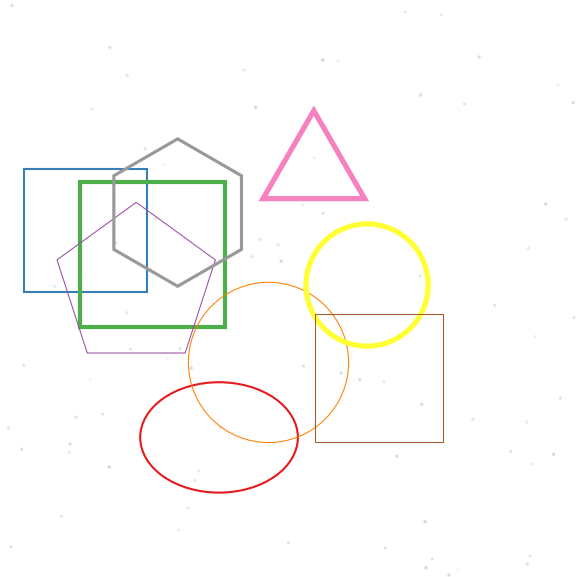[{"shape": "oval", "thickness": 1, "radius": 0.68, "center": [0.379, 0.242]}, {"shape": "square", "thickness": 1, "radius": 0.53, "center": [0.148, 0.6]}, {"shape": "square", "thickness": 2, "radius": 0.63, "center": [0.264, 0.558]}, {"shape": "pentagon", "thickness": 0.5, "radius": 0.72, "center": [0.236, 0.505]}, {"shape": "circle", "thickness": 0.5, "radius": 0.69, "center": [0.465, 0.372]}, {"shape": "circle", "thickness": 2.5, "radius": 0.53, "center": [0.636, 0.506]}, {"shape": "square", "thickness": 0.5, "radius": 0.56, "center": [0.656, 0.344]}, {"shape": "triangle", "thickness": 2.5, "radius": 0.51, "center": [0.543, 0.706]}, {"shape": "hexagon", "thickness": 1.5, "radius": 0.64, "center": [0.308, 0.631]}]